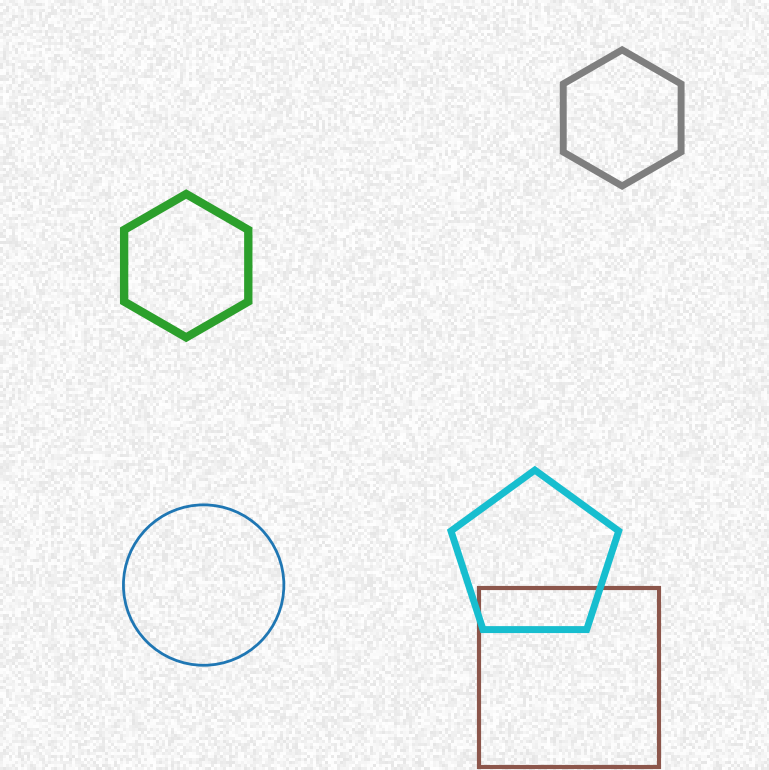[{"shape": "circle", "thickness": 1, "radius": 0.52, "center": [0.264, 0.24]}, {"shape": "hexagon", "thickness": 3, "radius": 0.47, "center": [0.242, 0.655]}, {"shape": "square", "thickness": 1.5, "radius": 0.58, "center": [0.739, 0.12]}, {"shape": "hexagon", "thickness": 2.5, "radius": 0.44, "center": [0.808, 0.847]}, {"shape": "pentagon", "thickness": 2.5, "radius": 0.57, "center": [0.695, 0.275]}]